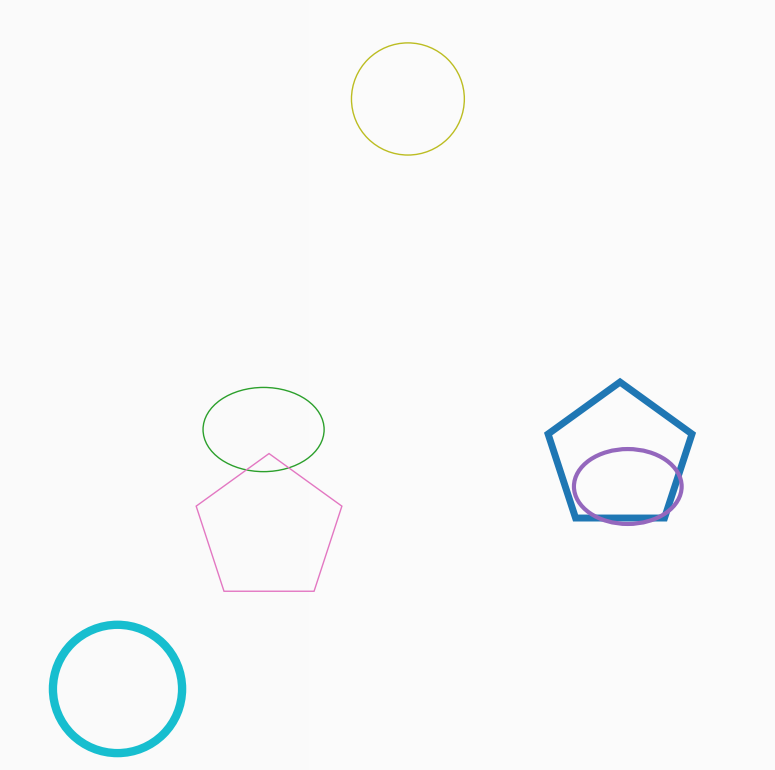[{"shape": "pentagon", "thickness": 2.5, "radius": 0.49, "center": [0.8, 0.406]}, {"shape": "oval", "thickness": 0.5, "radius": 0.39, "center": [0.34, 0.442]}, {"shape": "oval", "thickness": 1.5, "radius": 0.35, "center": [0.81, 0.368]}, {"shape": "pentagon", "thickness": 0.5, "radius": 0.49, "center": [0.347, 0.312]}, {"shape": "circle", "thickness": 0.5, "radius": 0.36, "center": [0.526, 0.871]}, {"shape": "circle", "thickness": 3, "radius": 0.42, "center": [0.152, 0.105]}]